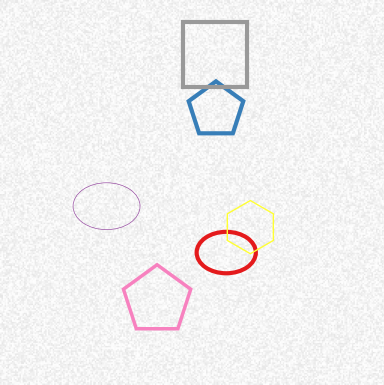[{"shape": "oval", "thickness": 3, "radius": 0.38, "center": [0.588, 0.344]}, {"shape": "pentagon", "thickness": 3, "radius": 0.37, "center": [0.561, 0.714]}, {"shape": "oval", "thickness": 0.5, "radius": 0.43, "center": [0.277, 0.464]}, {"shape": "hexagon", "thickness": 1, "radius": 0.35, "center": [0.65, 0.41]}, {"shape": "pentagon", "thickness": 2.5, "radius": 0.46, "center": [0.408, 0.22]}, {"shape": "square", "thickness": 3, "radius": 0.42, "center": [0.559, 0.858]}]